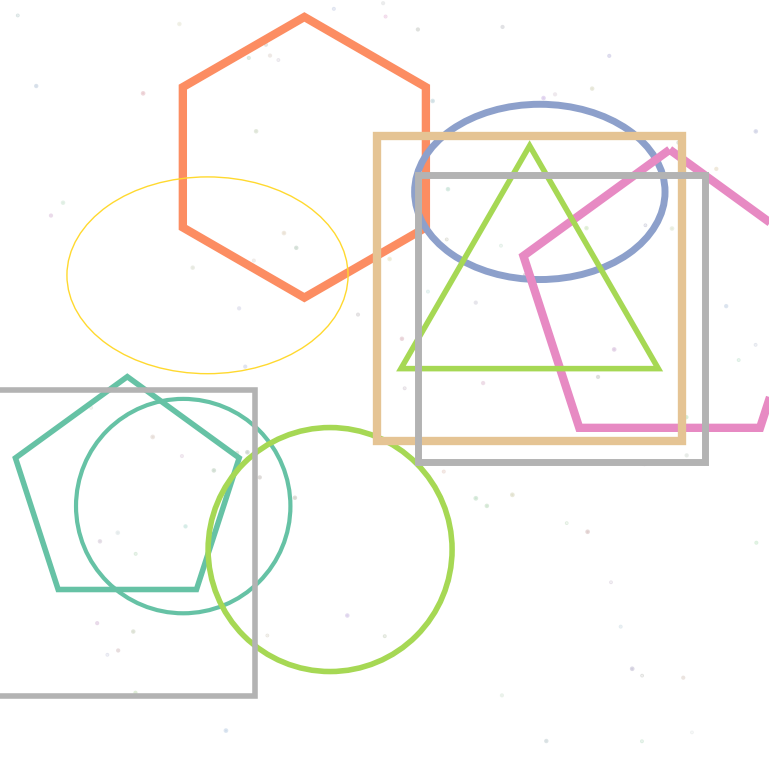[{"shape": "circle", "thickness": 1.5, "radius": 0.7, "center": [0.238, 0.343]}, {"shape": "pentagon", "thickness": 2, "radius": 0.76, "center": [0.165, 0.358]}, {"shape": "hexagon", "thickness": 3, "radius": 0.91, "center": [0.395, 0.796]}, {"shape": "oval", "thickness": 2.5, "radius": 0.81, "center": [0.701, 0.751]}, {"shape": "pentagon", "thickness": 3, "radius": 1.0, "center": [0.87, 0.606]}, {"shape": "circle", "thickness": 2, "radius": 0.79, "center": [0.429, 0.286]}, {"shape": "triangle", "thickness": 2, "radius": 0.96, "center": [0.688, 0.618]}, {"shape": "oval", "thickness": 0.5, "radius": 0.91, "center": [0.269, 0.642]}, {"shape": "square", "thickness": 3, "radius": 0.99, "center": [0.688, 0.625]}, {"shape": "square", "thickness": 2, "radius": 0.99, "center": [0.132, 0.295]}, {"shape": "square", "thickness": 2.5, "radius": 0.93, "center": [0.729, 0.586]}]